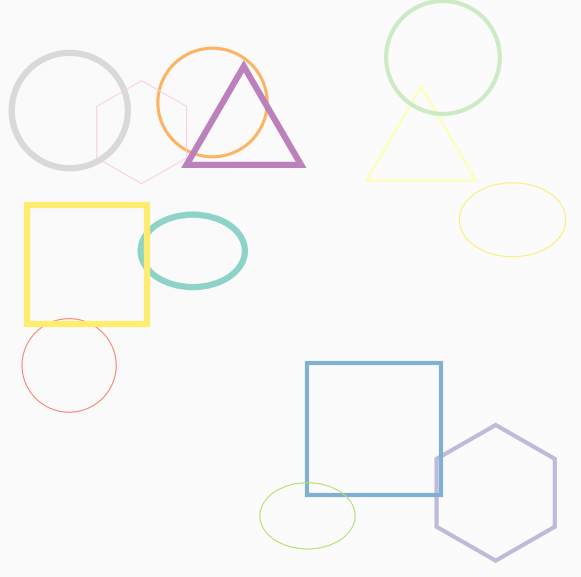[{"shape": "oval", "thickness": 3, "radius": 0.45, "center": [0.332, 0.565]}, {"shape": "triangle", "thickness": 1, "radius": 0.54, "center": [0.725, 0.741]}, {"shape": "hexagon", "thickness": 2, "radius": 0.59, "center": [0.853, 0.146]}, {"shape": "circle", "thickness": 0.5, "radius": 0.41, "center": [0.119, 0.366]}, {"shape": "square", "thickness": 2, "radius": 0.57, "center": [0.644, 0.256]}, {"shape": "circle", "thickness": 1.5, "radius": 0.47, "center": [0.366, 0.822]}, {"shape": "oval", "thickness": 0.5, "radius": 0.41, "center": [0.529, 0.106]}, {"shape": "hexagon", "thickness": 0.5, "radius": 0.45, "center": [0.244, 0.77]}, {"shape": "circle", "thickness": 3, "radius": 0.5, "center": [0.12, 0.808]}, {"shape": "triangle", "thickness": 3, "radius": 0.57, "center": [0.419, 0.771]}, {"shape": "circle", "thickness": 2, "radius": 0.49, "center": [0.762, 0.9]}, {"shape": "oval", "thickness": 0.5, "radius": 0.46, "center": [0.882, 0.619]}, {"shape": "square", "thickness": 3, "radius": 0.51, "center": [0.149, 0.54]}]